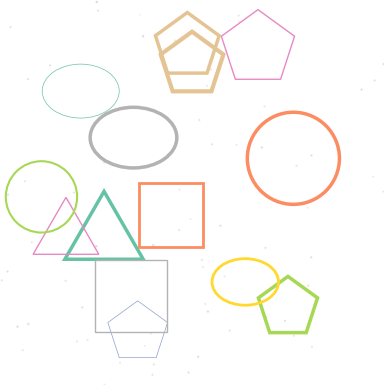[{"shape": "oval", "thickness": 0.5, "radius": 0.5, "center": [0.21, 0.763]}, {"shape": "triangle", "thickness": 2.5, "radius": 0.59, "center": [0.27, 0.385]}, {"shape": "square", "thickness": 2, "radius": 0.42, "center": [0.445, 0.441]}, {"shape": "circle", "thickness": 2.5, "radius": 0.6, "center": [0.762, 0.589]}, {"shape": "pentagon", "thickness": 0.5, "radius": 0.41, "center": [0.358, 0.137]}, {"shape": "triangle", "thickness": 1, "radius": 0.49, "center": [0.171, 0.389]}, {"shape": "pentagon", "thickness": 1, "radius": 0.5, "center": [0.67, 0.875]}, {"shape": "pentagon", "thickness": 2.5, "radius": 0.4, "center": [0.748, 0.201]}, {"shape": "circle", "thickness": 1.5, "radius": 0.46, "center": [0.108, 0.489]}, {"shape": "oval", "thickness": 2, "radius": 0.43, "center": [0.637, 0.268]}, {"shape": "pentagon", "thickness": 2.5, "radius": 0.44, "center": [0.487, 0.88]}, {"shape": "pentagon", "thickness": 3, "radius": 0.43, "center": [0.499, 0.832]}, {"shape": "square", "thickness": 1, "radius": 0.47, "center": [0.341, 0.231]}, {"shape": "oval", "thickness": 2.5, "radius": 0.56, "center": [0.347, 0.643]}]